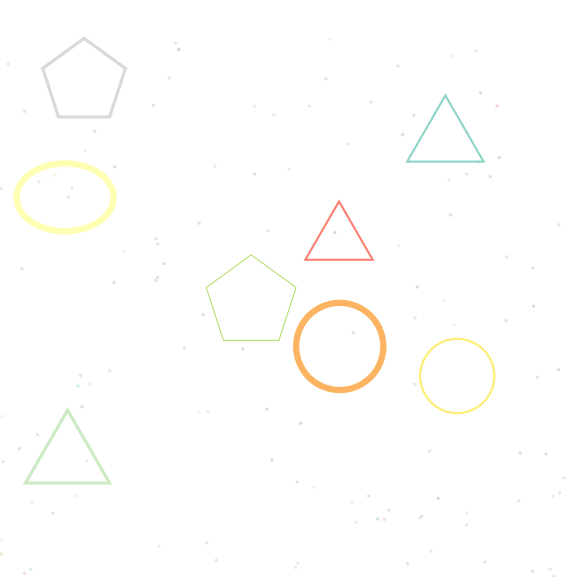[{"shape": "triangle", "thickness": 1, "radius": 0.38, "center": [0.771, 0.758]}, {"shape": "oval", "thickness": 3, "radius": 0.42, "center": [0.113, 0.657]}, {"shape": "triangle", "thickness": 1, "radius": 0.34, "center": [0.587, 0.583]}, {"shape": "circle", "thickness": 3, "radius": 0.38, "center": [0.588, 0.399]}, {"shape": "pentagon", "thickness": 0.5, "radius": 0.41, "center": [0.435, 0.476]}, {"shape": "pentagon", "thickness": 1.5, "radius": 0.38, "center": [0.146, 0.857]}, {"shape": "triangle", "thickness": 1.5, "radius": 0.42, "center": [0.117, 0.205]}, {"shape": "circle", "thickness": 1, "radius": 0.32, "center": [0.792, 0.348]}]